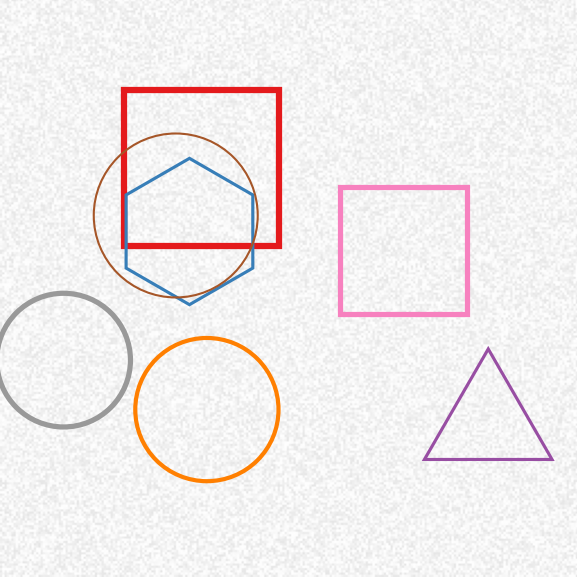[{"shape": "square", "thickness": 3, "radius": 0.67, "center": [0.349, 0.708]}, {"shape": "hexagon", "thickness": 1.5, "radius": 0.63, "center": [0.328, 0.598]}, {"shape": "triangle", "thickness": 1.5, "radius": 0.64, "center": [0.845, 0.267]}, {"shape": "circle", "thickness": 2, "radius": 0.62, "center": [0.358, 0.29]}, {"shape": "circle", "thickness": 1, "radius": 0.71, "center": [0.304, 0.626]}, {"shape": "square", "thickness": 2.5, "radius": 0.55, "center": [0.699, 0.566]}, {"shape": "circle", "thickness": 2.5, "radius": 0.58, "center": [0.11, 0.376]}]